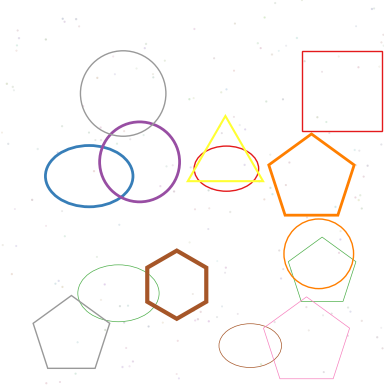[{"shape": "oval", "thickness": 1, "radius": 0.42, "center": [0.588, 0.562]}, {"shape": "square", "thickness": 1, "radius": 0.52, "center": [0.888, 0.764]}, {"shape": "oval", "thickness": 2, "radius": 0.57, "center": [0.232, 0.542]}, {"shape": "oval", "thickness": 0.5, "radius": 0.53, "center": [0.308, 0.238]}, {"shape": "pentagon", "thickness": 0.5, "radius": 0.46, "center": [0.837, 0.292]}, {"shape": "circle", "thickness": 2, "radius": 0.52, "center": [0.363, 0.58]}, {"shape": "pentagon", "thickness": 2, "radius": 0.58, "center": [0.809, 0.535]}, {"shape": "circle", "thickness": 1, "radius": 0.45, "center": [0.828, 0.341]}, {"shape": "triangle", "thickness": 1.5, "radius": 0.56, "center": [0.585, 0.586]}, {"shape": "hexagon", "thickness": 3, "radius": 0.44, "center": [0.459, 0.26]}, {"shape": "oval", "thickness": 0.5, "radius": 0.41, "center": [0.65, 0.102]}, {"shape": "pentagon", "thickness": 0.5, "radius": 0.59, "center": [0.796, 0.111]}, {"shape": "pentagon", "thickness": 1, "radius": 0.52, "center": [0.186, 0.128]}, {"shape": "circle", "thickness": 1, "radius": 0.55, "center": [0.32, 0.757]}]